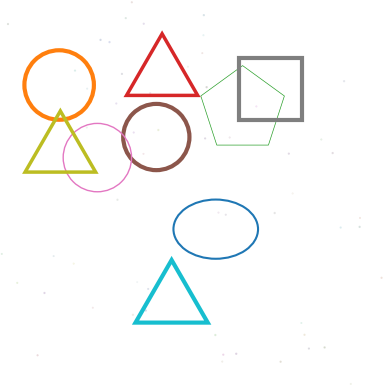[{"shape": "oval", "thickness": 1.5, "radius": 0.55, "center": [0.56, 0.405]}, {"shape": "circle", "thickness": 3, "radius": 0.45, "center": [0.154, 0.779]}, {"shape": "pentagon", "thickness": 0.5, "radius": 0.57, "center": [0.63, 0.715]}, {"shape": "triangle", "thickness": 2.5, "radius": 0.53, "center": [0.421, 0.806]}, {"shape": "circle", "thickness": 3, "radius": 0.43, "center": [0.406, 0.644]}, {"shape": "circle", "thickness": 1, "radius": 0.44, "center": [0.253, 0.591]}, {"shape": "square", "thickness": 3, "radius": 0.4, "center": [0.702, 0.768]}, {"shape": "triangle", "thickness": 2.5, "radius": 0.53, "center": [0.157, 0.606]}, {"shape": "triangle", "thickness": 3, "radius": 0.54, "center": [0.446, 0.216]}]